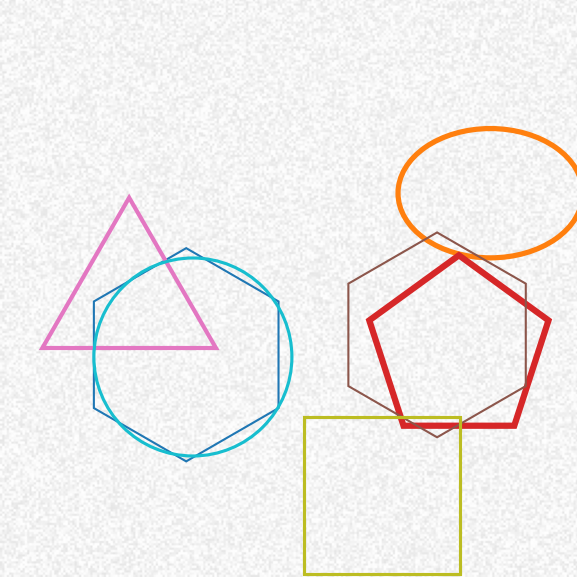[{"shape": "hexagon", "thickness": 1, "radius": 0.92, "center": [0.322, 0.385]}, {"shape": "oval", "thickness": 2.5, "radius": 0.8, "center": [0.849, 0.665]}, {"shape": "pentagon", "thickness": 3, "radius": 0.82, "center": [0.795, 0.394]}, {"shape": "hexagon", "thickness": 1, "radius": 0.89, "center": [0.757, 0.419]}, {"shape": "triangle", "thickness": 2, "radius": 0.87, "center": [0.224, 0.483]}, {"shape": "square", "thickness": 1.5, "radius": 0.68, "center": [0.661, 0.141]}, {"shape": "circle", "thickness": 1.5, "radius": 0.86, "center": [0.334, 0.381]}]